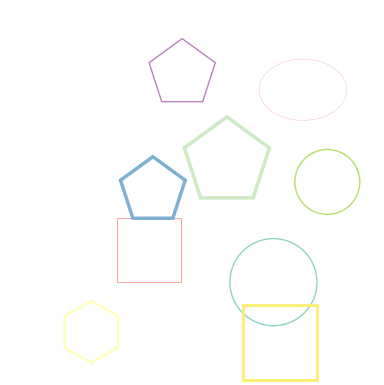[{"shape": "circle", "thickness": 1, "radius": 0.57, "center": [0.71, 0.267]}, {"shape": "hexagon", "thickness": 1.5, "radius": 0.4, "center": [0.237, 0.138]}, {"shape": "square", "thickness": 0.5, "radius": 0.42, "center": [0.387, 0.35]}, {"shape": "pentagon", "thickness": 2.5, "radius": 0.44, "center": [0.397, 0.505]}, {"shape": "circle", "thickness": 1, "radius": 0.42, "center": [0.85, 0.527]}, {"shape": "oval", "thickness": 0.5, "radius": 0.57, "center": [0.787, 0.767]}, {"shape": "pentagon", "thickness": 1, "radius": 0.45, "center": [0.473, 0.809]}, {"shape": "pentagon", "thickness": 2.5, "radius": 0.58, "center": [0.589, 0.58]}, {"shape": "square", "thickness": 2, "radius": 0.48, "center": [0.727, 0.111]}]